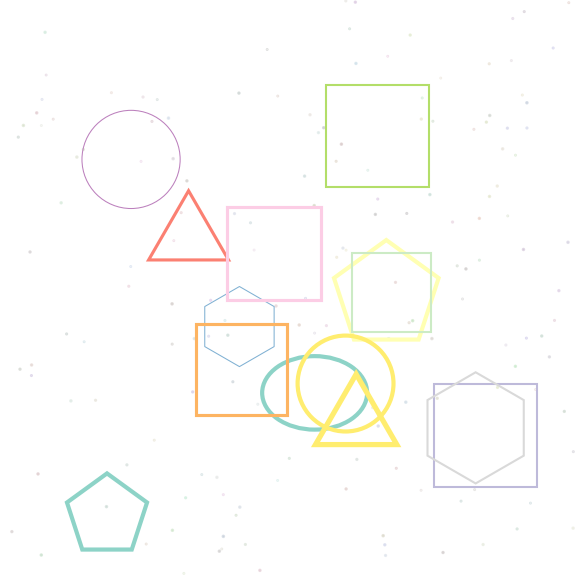[{"shape": "pentagon", "thickness": 2, "radius": 0.36, "center": [0.185, 0.106]}, {"shape": "oval", "thickness": 2, "radius": 0.45, "center": [0.545, 0.319]}, {"shape": "pentagon", "thickness": 2, "radius": 0.48, "center": [0.669, 0.488]}, {"shape": "square", "thickness": 1, "radius": 0.45, "center": [0.841, 0.245]}, {"shape": "triangle", "thickness": 1.5, "radius": 0.4, "center": [0.327, 0.589]}, {"shape": "hexagon", "thickness": 0.5, "radius": 0.35, "center": [0.415, 0.434]}, {"shape": "square", "thickness": 1.5, "radius": 0.39, "center": [0.418, 0.359]}, {"shape": "square", "thickness": 1, "radius": 0.44, "center": [0.654, 0.764]}, {"shape": "square", "thickness": 1.5, "radius": 0.4, "center": [0.474, 0.561]}, {"shape": "hexagon", "thickness": 1, "radius": 0.48, "center": [0.824, 0.258]}, {"shape": "circle", "thickness": 0.5, "radius": 0.43, "center": [0.227, 0.723]}, {"shape": "square", "thickness": 1, "radius": 0.34, "center": [0.677, 0.492]}, {"shape": "triangle", "thickness": 2.5, "radius": 0.41, "center": [0.617, 0.27]}, {"shape": "circle", "thickness": 2, "radius": 0.42, "center": [0.598, 0.335]}]